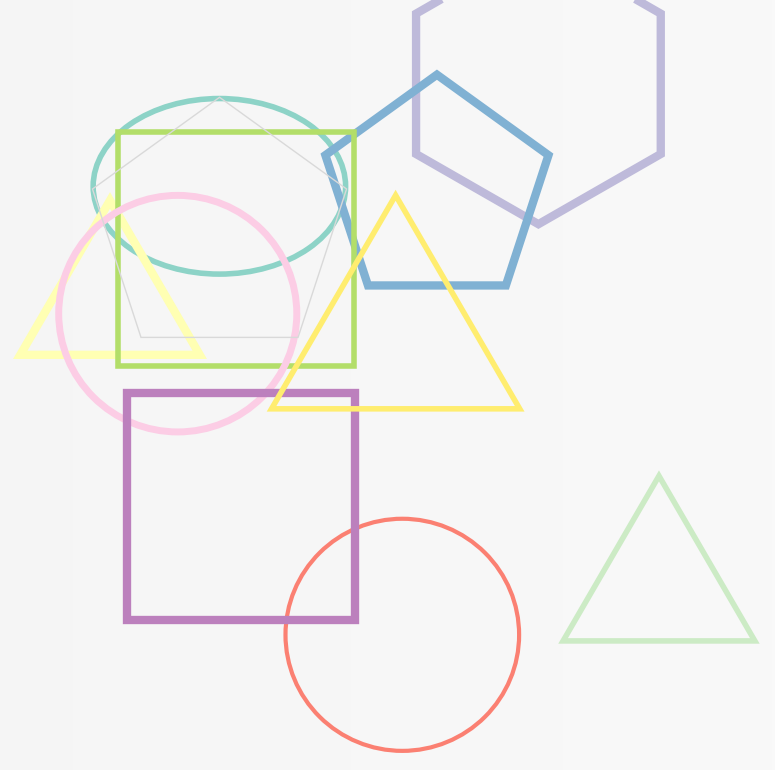[{"shape": "oval", "thickness": 2, "radius": 0.81, "center": [0.283, 0.758]}, {"shape": "triangle", "thickness": 3, "radius": 0.67, "center": [0.142, 0.606]}, {"shape": "hexagon", "thickness": 3, "radius": 0.91, "center": [0.695, 0.891]}, {"shape": "circle", "thickness": 1.5, "radius": 0.75, "center": [0.519, 0.176]}, {"shape": "pentagon", "thickness": 3, "radius": 0.76, "center": [0.564, 0.752]}, {"shape": "square", "thickness": 2, "radius": 0.76, "center": [0.304, 0.677]}, {"shape": "circle", "thickness": 2.5, "radius": 0.77, "center": [0.229, 0.593]}, {"shape": "pentagon", "thickness": 0.5, "radius": 0.86, "center": [0.283, 0.701]}, {"shape": "square", "thickness": 3, "radius": 0.74, "center": [0.311, 0.342]}, {"shape": "triangle", "thickness": 2, "radius": 0.71, "center": [0.85, 0.239]}, {"shape": "triangle", "thickness": 2, "radius": 0.92, "center": [0.51, 0.562]}]